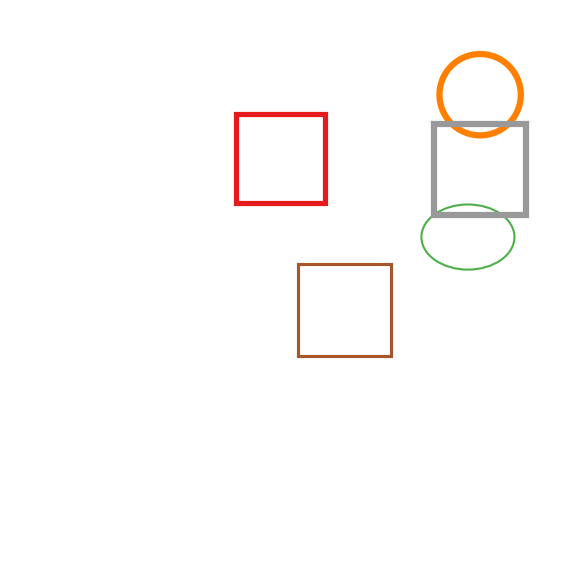[{"shape": "square", "thickness": 2.5, "radius": 0.39, "center": [0.485, 0.724]}, {"shape": "oval", "thickness": 1, "radius": 0.4, "center": [0.81, 0.589]}, {"shape": "circle", "thickness": 3, "radius": 0.35, "center": [0.831, 0.835]}, {"shape": "square", "thickness": 1.5, "radius": 0.4, "center": [0.597, 0.462]}, {"shape": "square", "thickness": 3, "radius": 0.4, "center": [0.832, 0.706]}]